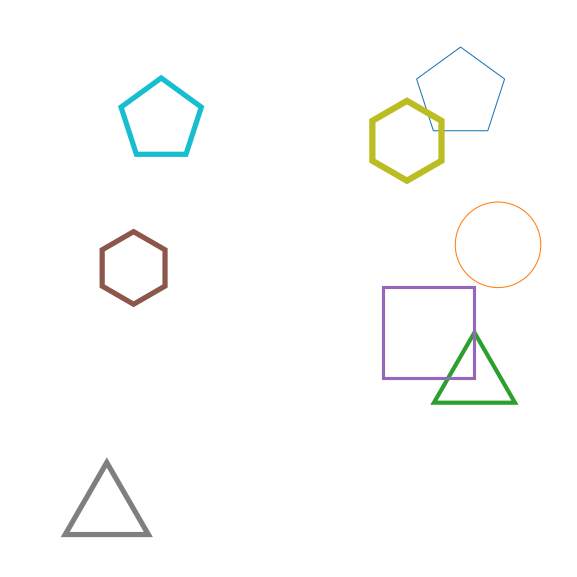[{"shape": "pentagon", "thickness": 0.5, "radius": 0.4, "center": [0.798, 0.838]}, {"shape": "circle", "thickness": 0.5, "radius": 0.37, "center": [0.862, 0.575]}, {"shape": "triangle", "thickness": 2, "radius": 0.41, "center": [0.822, 0.342]}, {"shape": "square", "thickness": 1.5, "radius": 0.4, "center": [0.742, 0.423]}, {"shape": "hexagon", "thickness": 2.5, "radius": 0.31, "center": [0.231, 0.535]}, {"shape": "triangle", "thickness": 2.5, "radius": 0.42, "center": [0.185, 0.115]}, {"shape": "hexagon", "thickness": 3, "radius": 0.35, "center": [0.705, 0.755]}, {"shape": "pentagon", "thickness": 2.5, "radius": 0.37, "center": [0.279, 0.791]}]